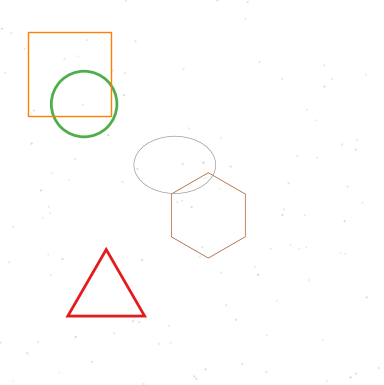[{"shape": "triangle", "thickness": 2, "radius": 0.58, "center": [0.276, 0.237]}, {"shape": "circle", "thickness": 2, "radius": 0.43, "center": [0.218, 0.73]}, {"shape": "square", "thickness": 1, "radius": 0.54, "center": [0.18, 0.808]}, {"shape": "hexagon", "thickness": 0.5, "radius": 0.55, "center": [0.541, 0.44]}, {"shape": "oval", "thickness": 0.5, "radius": 0.53, "center": [0.454, 0.572]}]